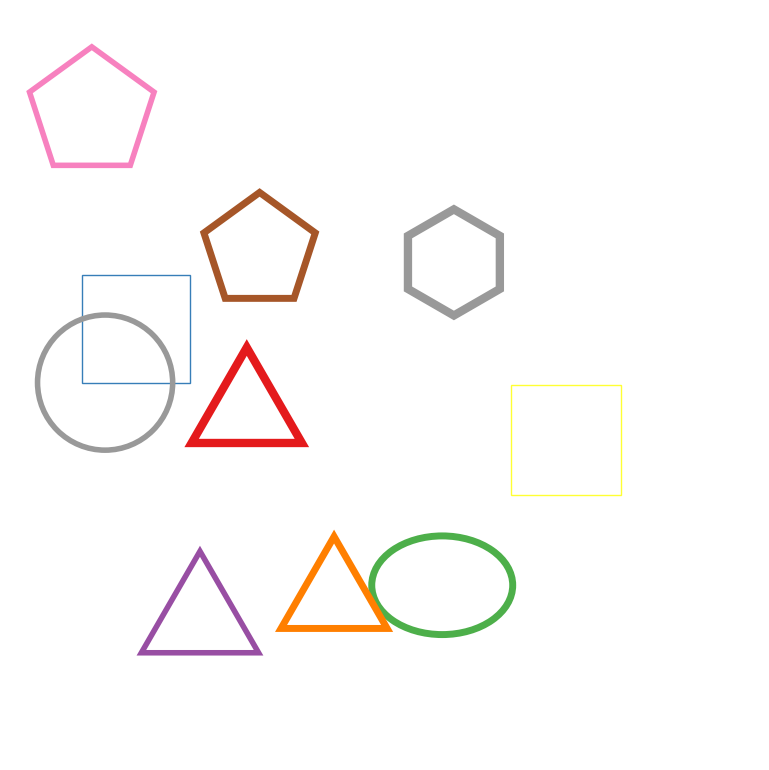[{"shape": "triangle", "thickness": 3, "radius": 0.41, "center": [0.32, 0.466]}, {"shape": "square", "thickness": 0.5, "radius": 0.35, "center": [0.176, 0.573]}, {"shape": "oval", "thickness": 2.5, "radius": 0.46, "center": [0.574, 0.24]}, {"shape": "triangle", "thickness": 2, "radius": 0.44, "center": [0.26, 0.196]}, {"shape": "triangle", "thickness": 2.5, "radius": 0.4, "center": [0.434, 0.224]}, {"shape": "square", "thickness": 0.5, "radius": 0.36, "center": [0.735, 0.429]}, {"shape": "pentagon", "thickness": 2.5, "radius": 0.38, "center": [0.337, 0.674]}, {"shape": "pentagon", "thickness": 2, "radius": 0.43, "center": [0.119, 0.854]}, {"shape": "circle", "thickness": 2, "radius": 0.44, "center": [0.136, 0.503]}, {"shape": "hexagon", "thickness": 3, "radius": 0.34, "center": [0.589, 0.659]}]